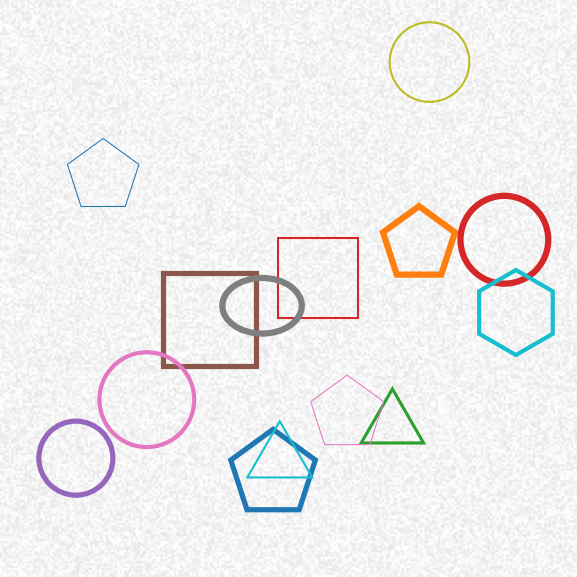[{"shape": "pentagon", "thickness": 0.5, "radius": 0.33, "center": [0.179, 0.694]}, {"shape": "pentagon", "thickness": 2.5, "radius": 0.38, "center": [0.473, 0.179]}, {"shape": "pentagon", "thickness": 3, "radius": 0.33, "center": [0.726, 0.577]}, {"shape": "triangle", "thickness": 1.5, "radius": 0.31, "center": [0.679, 0.263]}, {"shape": "circle", "thickness": 3, "radius": 0.38, "center": [0.873, 0.584]}, {"shape": "square", "thickness": 1, "radius": 0.35, "center": [0.551, 0.518]}, {"shape": "circle", "thickness": 2.5, "radius": 0.32, "center": [0.131, 0.206]}, {"shape": "square", "thickness": 2.5, "radius": 0.4, "center": [0.363, 0.446]}, {"shape": "circle", "thickness": 2, "radius": 0.41, "center": [0.254, 0.307]}, {"shape": "pentagon", "thickness": 0.5, "radius": 0.33, "center": [0.601, 0.283]}, {"shape": "oval", "thickness": 3, "radius": 0.34, "center": [0.454, 0.47]}, {"shape": "circle", "thickness": 1, "radius": 0.34, "center": [0.744, 0.892]}, {"shape": "hexagon", "thickness": 2, "radius": 0.37, "center": [0.893, 0.458]}, {"shape": "triangle", "thickness": 1, "radius": 0.32, "center": [0.484, 0.205]}]